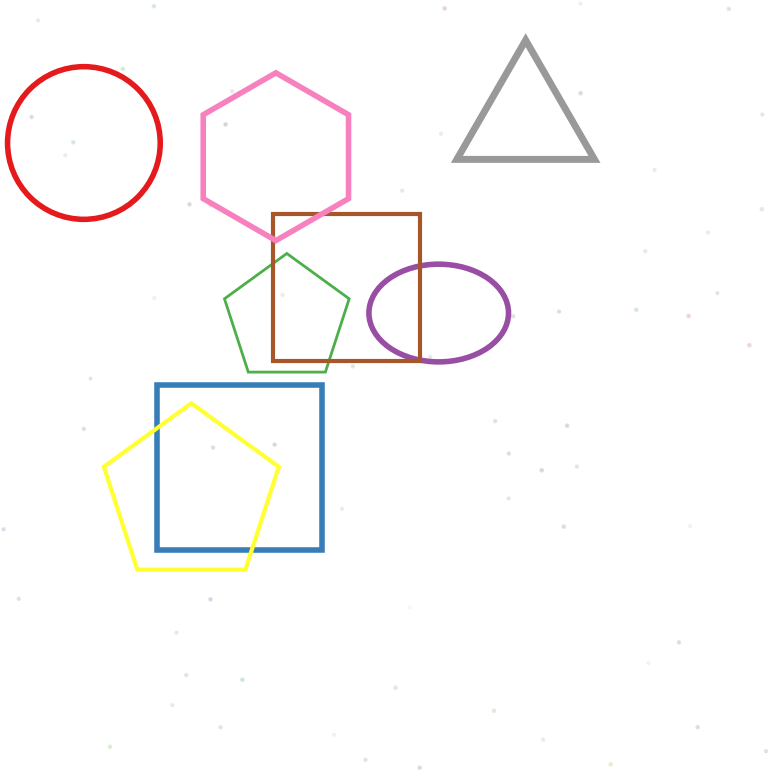[{"shape": "circle", "thickness": 2, "radius": 0.5, "center": [0.109, 0.814]}, {"shape": "square", "thickness": 2, "radius": 0.54, "center": [0.311, 0.393]}, {"shape": "pentagon", "thickness": 1, "radius": 0.43, "center": [0.373, 0.586]}, {"shape": "oval", "thickness": 2, "radius": 0.45, "center": [0.57, 0.593]}, {"shape": "pentagon", "thickness": 1.5, "radius": 0.6, "center": [0.249, 0.357]}, {"shape": "square", "thickness": 1.5, "radius": 0.48, "center": [0.45, 0.627]}, {"shape": "hexagon", "thickness": 2, "radius": 0.54, "center": [0.358, 0.796]}, {"shape": "triangle", "thickness": 2.5, "radius": 0.52, "center": [0.683, 0.845]}]